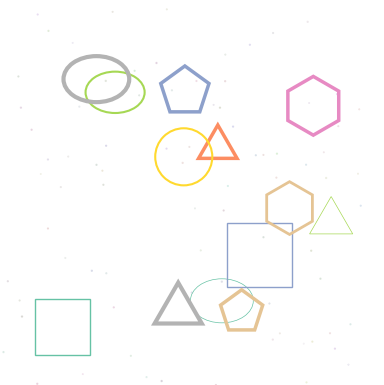[{"shape": "square", "thickness": 1, "radius": 0.36, "center": [0.162, 0.15]}, {"shape": "oval", "thickness": 0.5, "radius": 0.41, "center": [0.576, 0.219]}, {"shape": "triangle", "thickness": 2.5, "radius": 0.29, "center": [0.566, 0.618]}, {"shape": "square", "thickness": 1, "radius": 0.42, "center": [0.674, 0.338]}, {"shape": "pentagon", "thickness": 2.5, "radius": 0.33, "center": [0.48, 0.763]}, {"shape": "hexagon", "thickness": 2.5, "radius": 0.38, "center": [0.814, 0.725]}, {"shape": "triangle", "thickness": 0.5, "radius": 0.32, "center": [0.86, 0.425]}, {"shape": "oval", "thickness": 1.5, "radius": 0.38, "center": [0.299, 0.76]}, {"shape": "circle", "thickness": 1.5, "radius": 0.37, "center": [0.477, 0.593]}, {"shape": "hexagon", "thickness": 2, "radius": 0.34, "center": [0.752, 0.46]}, {"shape": "pentagon", "thickness": 2.5, "radius": 0.29, "center": [0.628, 0.19]}, {"shape": "oval", "thickness": 3, "radius": 0.43, "center": [0.25, 0.794]}, {"shape": "triangle", "thickness": 3, "radius": 0.35, "center": [0.463, 0.195]}]